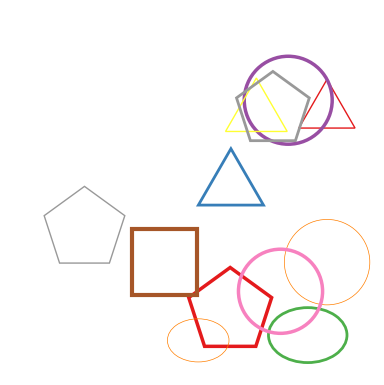[{"shape": "triangle", "thickness": 1, "radius": 0.42, "center": [0.849, 0.709]}, {"shape": "pentagon", "thickness": 2.5, "radius": 0.57, "center": [0.598, 0.192]}, {"shape": "triangle", "thickness": 2, "radius": 0.49, "center": [0.6, 0.516]}, {"shape": "oval", "thickness": 2, "radius": 0.51, "center": [0.799, 0.13]}, {"shape": "circle", "thickness": 2.5, "radius": 0.57, "center": [0.749, 0.74]}, {"shape": "circle", "thickness": 0.5, "radius": 0.55, "center": [0.85, 0.319]}, {"shape": "oval", "thickness": 0.5, "radius": 0.4, "center": [0.515, 0.116]}, {"shape": "triangle", "thickness": 1, "radius": 0.46, "center": [0.666, 0.705]}, {"shape": "square", "thickness": 3, "radius": 0.43, "center": [0.427, 0.32]}, {"shape": "circle", "thickness": 2.5, "radius": 0.55, "center": [0.729, 0.243]}, {"shape": "pentagon", "thickness": 2, "radius": 0.5, "center": [0.709, 0.715]}, {"shape": "pentagon", "thickness": 1, "radius": 0.55, "center": [0.219, 0.406]}]